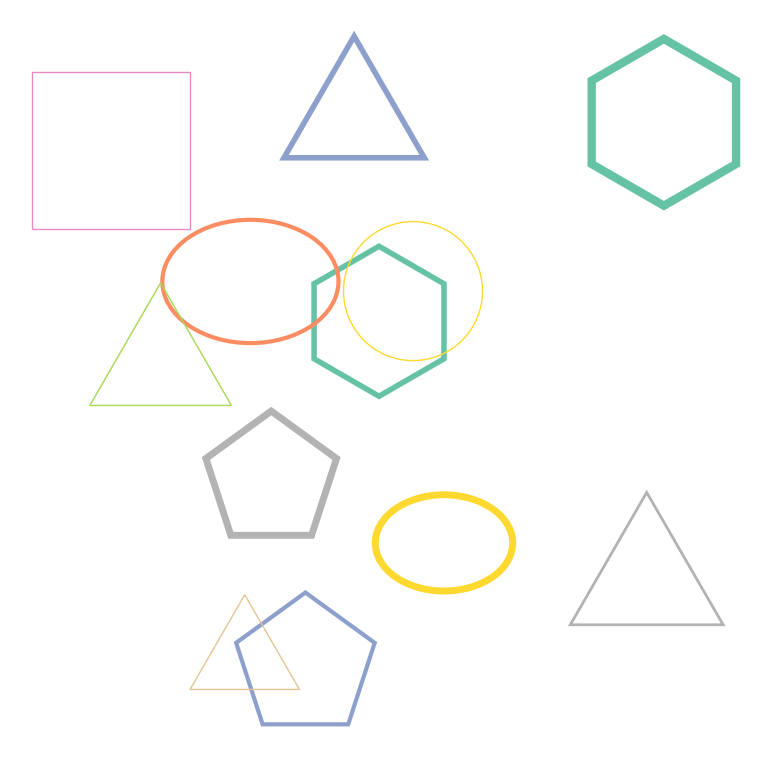[{"shape": "hexagon", "thickness": 2, "radius": 0.49, "center": [0.492, 0.583]}, {"shape": "hexagon", "thickness": 3, "radius": 0.54, "center": [0.862, 0.841]}, {"shape": "oval", "thickness": 1.5, "radius": 0.57, "center": [0.325, 0.634]}, {"shape": "triangle", "thickness": 2, "radius": 0.53, "center": [0.46, 0.848]}, {"shape": "pentagon", "thickness": 1.5, "radius": 0.47, "center": [0.397, 0.136]}, {"shape": "square", "thickness": 0.5, "radius": 0.51, "center": [0.145, 0.805]}, {"shape": "triangle", "thickness": 0.5, "radius": 0.53, "center": [0.209, 0.527]}, {"shape": "circle", "thickness": 0.5, "radius": 0.45, "center": [0.536, 0.622]}, {"shape": "oval", "thickness": 2.5, "radius": 0.45, "center": [0.577, 0.295]}, {"shape": "triangle", "thickness": 0.5, "radius": 0.41, "center": [0.318, 0.146]}, {"shape": "triangle", "thickness": 1, "radius": 0.57, "center": [0.84, 0.246]}, {"shape": "pentagon", "thickness": 2.5, "radius": 0.45, "center": [0.352, 0.377]}]